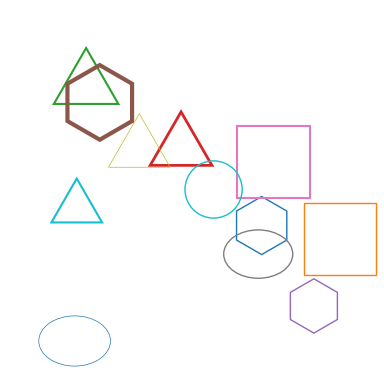[{"shape": "oval", "thickness": 0.5, "radius": 0.47, "center": [0.194, 0.114]}, {"shape": "hexagon", "thickness": 1, "radius": 0.38, "center": [0.68, 0.414]}, {"shape": "square", "thickness": 1, "radius": 0.46, "center": [0.883, 0.38]}, {"shape": "triangle", "thickness": 1.5, "radius": 0.48, "center": [0.224, 0.778]}, {"shape": "triangle", "thickness": 2, "radius": 0.46, "center": [0.47, 0.617]}, {"shape": "hexagon", "thickness": 1, "radius": 0.35, "center": [0.815, 0.205]}, {"shape": "hexagon", "thickness": 3, "radius": 0.48, "center": [0.259, 0.734]}, {"shape": "square", "thickness": 1.5, "radius": 0.47, "center": [0.71, 0.579]}, {"shape": "oval", "thickness": 1, "radius": 0.45, "center": [0.671, 0.34]}, {"shape": "triangle", "thickness": 0.5, "radius": 0.46, "center": [0.362, 0.612]}, {"shape": "circle", "thickness": 1, "radius": 0.37, "center": [0.555, 0.508]}, {"shape": "triangle", "thickness": 1.5, "radius": 0.38, "center": [0.199, 0.46]}]